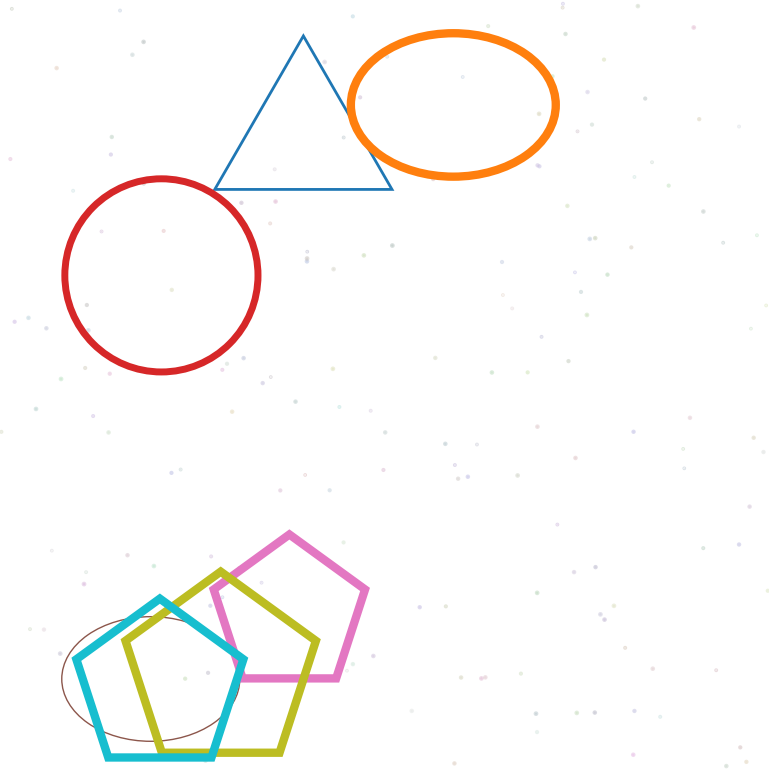[{"shape": "triangle", "thickness": 1, "radius": 0.66, "center": [0.394, 0.82]}, {"shape": "oval", "thickness": 3, "radius": 0.67, "center": [0.589, 0.864]}, {"shape": "circle", "thickness": 2.5, "radius": 0.63, "center": [0.21, 0.642]}, {"shape": "oval", "thickness": 0.5, "radius": 0.58, "center": [0.196, 0.118]}, {"shape": "pentagon", "thickness": 3, "radius": 0.52, "center": [0.376, 0.203]}, {"shape": "pentagon", "thickness": 3, "radius": 0.65, "center": [0.287, 0.128]}, {"shape": "pentagon", "thickness": 3, "radius": 0.57, "center": [0.208, 0.109]}]